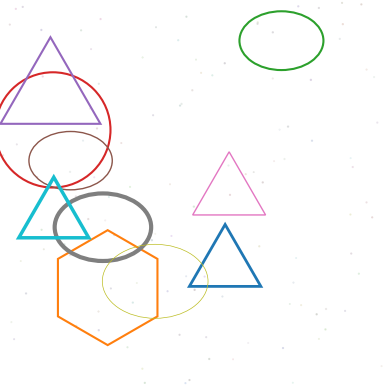[{"shape": "triangle", "thickness": 2, "radius": 0.54, "center": [0.585, 0.31]}, {"shape": "hexagon", "thickness": 1.5, "radius": 0.75, "center": [0.28, 0.253]}, {"shape": "oval", "thickness": 1.5, "radius": 0.55, "center": [0.731, 0.894]}, {"shape": "circle", "thickness": 1.5, "radius": 0.75, "center": [0.137, 0.663]}, {"shape": "triangle", "thickness": 1.5, "radius": 0.75, "center": [0.131, 0.753]}, {"shape": "oval", "thickness": 1, "radius": 0.54, "center": [0.183, 0.583]}, {"shape": "triangle", "thickness": 1, "radius": 0.55, "center": [0.595, 0.496]}, {"shape": "oval", "thickness": 3, "radius": 0.63, "center": [0.267, 0.41]}, {"shape": "oval", "thickness": 0.5, "radius": 0.69, "center": [0.403, 0.269]}, {"shape": "triangle", "thickness": 2.5, "radius": 0.52, "center": [0.14, 0.435]}]